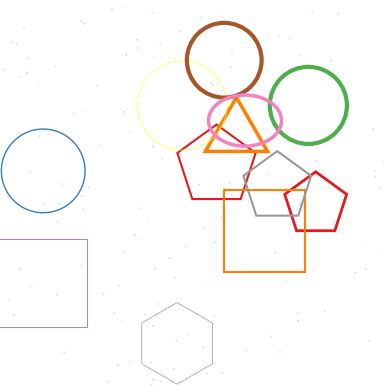[{"shape": "pentagon", "thickness": 2, "radius": 0.42, "center": [0.82, 0.469]}, {"shape": "pentagon", "thickness": 1.5, "radius": 0.53, "center": [0.562, 0.57]}, {"shape": "circle", "thickness": 1, "radius": 0.54, "center": [0.112, 0.556]}, {"shape": "circle", "thickness": 3, "radius": 0.5, "center": [0.801, 0.726]}, {"shape": "square", "thickness": 0.5, "radius": 0.57, "center": [0.112, 0.265]}, {"shape": "triangle", "thickness": 2.5, "radius": 0.47, "center": [0.614, 0.653]}, {"shape": "square", "thickness": 1.5, "radius": 0.53, "center": [0.686, 0.4]}, {"shape": "circle", "thickness": 0.5, "radius": 0.58, "center": [0.473, 0.726]}, {"shape": "circle", "thickness": 3, "radius": 0.49, "center": [0.582, 0.844]}, {"shape": "oval", "thickness": 2.5, "radius": 0.47, "center": [0.636, 0.687]}, {"shape": "hexagon", "thickness": 0.5, "radius": 0.53, "center": [0.46, 0.108]}, {"shape": "pentagon", "thickness": 1.5, "radius": 0.46, "center": [0.72, 0.515]}]